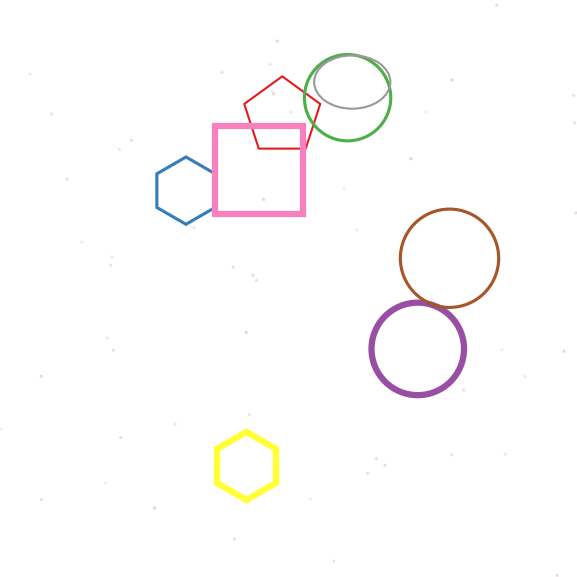[{"shape": "pentagon", "thickness": 1, "radius": 0.35, "center": [0.489, 0.798]}, {"shape": "hexagon", "thickness": 1.5, "radius": 0.29, "center": [0.322, 0.669]}, {"shape": "circle", "thickness": 1.5, "radius": 0.37, "center": [0.602, 0.83]}, {"shape": "circle", "thickness": 3, "radius": 0.4, "center": [0.723, 0.395]}, {"shape": "hexagon", "thickness": 3, "radius": 0.29, "center": [0.427, 0.192]}, {"shape": "circle", "thickness": 1.5, "radius": 0.43, "center": [0.778, 0.552]}, {"shape": "square", "thickness": 3, "radius": 0.38, "center": [0.449, 0.705]}, {"shape": "oval", "thickness": 1, "radius": 0.33, "center": [0.61, 0.857]}]